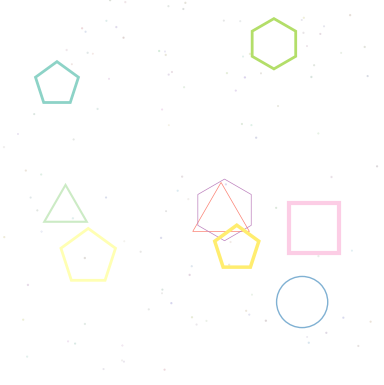[{"shape": "pentagon", "thickness": 2, "radius": 0.29, "center": [0.148, 0.781]}, {"shape": "pentagon", "thickness": 2, "radius": 0.37, "center": [0.229, 0.332]}, {"shape": "triangle", "thickness": 0.5, "radius": 0.42, "center": [0.574, 0.441]}, {"shape": "circle", "thickness": 1, "radius": 0.33, "center": [0.785, 0.216]}, {"shape": "hexagon", "thickness": 2, "radius": 0.33, "center": [0.712, 0.886]}, {"shape": "square", "thickness": 3, "radius": 0.33, "center": [0.815, 0.407]}, {"shape": "hexagon", "thickness": 0.5, "radius": 0.4, "center": [0.583, 0.455]}, {"shape": "triangle", "thickness": 1.5, "radius": 0.32, "center": [0.17, 0.456]}, {"shape": "pentagon", "thickness": 2.5, "radius": 0.3, "center": [0.615, 0.355]}]